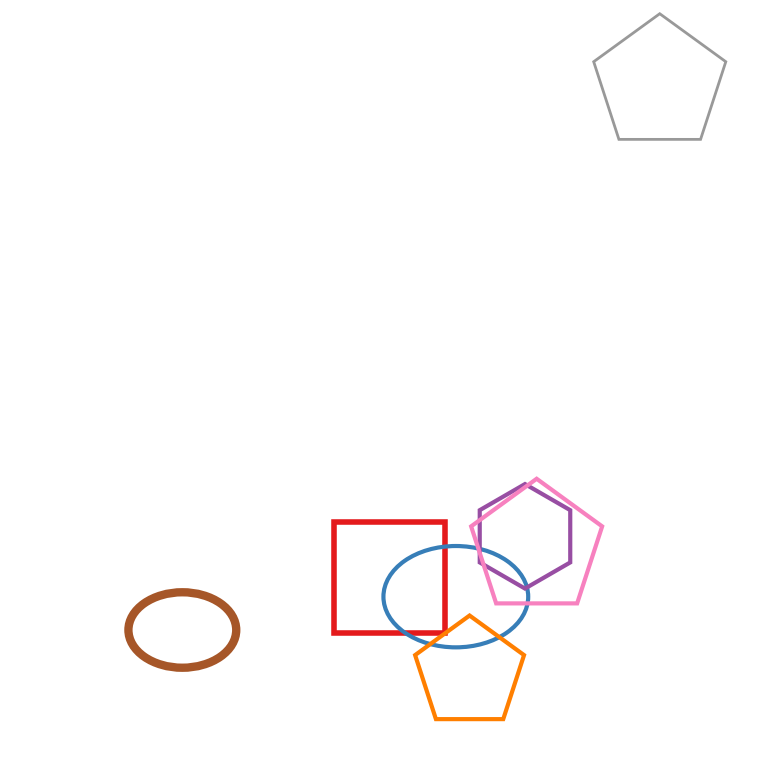[{"shape": "square", "thickness": 2, "radius": 0.36, "center": [0.506, 0.249]}, {"shape": "oval", "thickness": 1.5, "radius": 0.47, "center": [0.592, 0.225]}, {"shape": "hexagon", "thickness": 1.5, "radius": 0.34, "center": [0.682, 0.303]}, {"shape": "pentagon", "thickness": 1.5, "radius": 0.37, "center": [0.61, 0.126]}, {"shape": "oval", "thickness": 3, "radius": 0.35, "center": [0.237, 0.182]}, {"shape": "pentagon", "thickness": 1.5, "radius": 0.45, "center": [0.697, 0.289]}, {"shape": "pentagon", "thickness": 1, "radius": 0.45, "center": [0.857, 0.892]}]